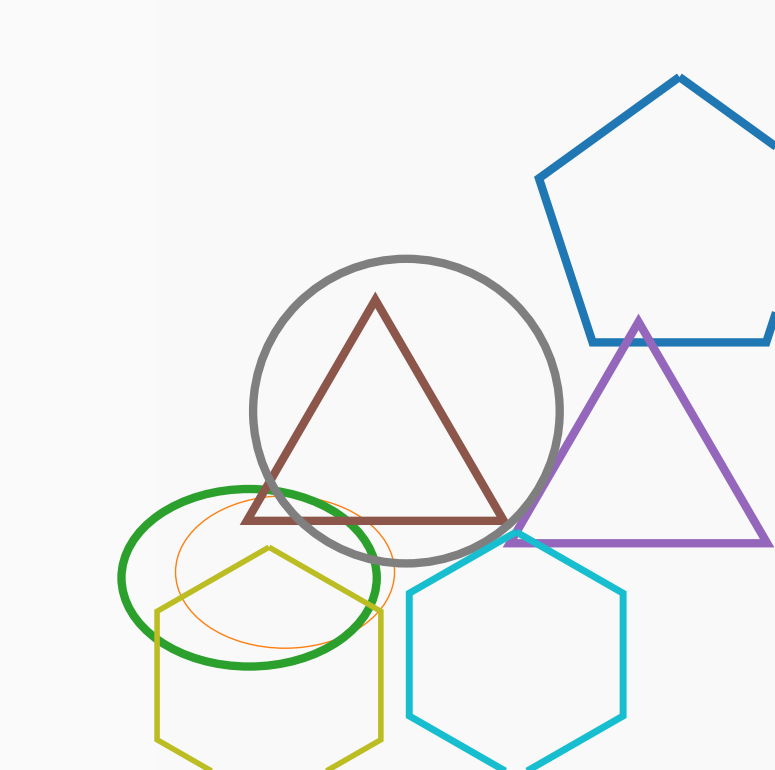[{"shape": "pentagon", "thickness": 3, "radius": 0.95, "center": [0.877, 0.709]}, {"shape": "oval", "thickness": 0.5, "radius": 0.71, "center": [0.368, 0.257]}, {"shape": "oval", "thickness": 3, "radius": 0.82, "center": [0.321, 0.25]}, {"shape": "triangle", "thickness": 3, "radius": 0.96, "center": [0.824, 0.39]}, {"shape": "triangle", "thickness": 3, "radius": 0.96, "center": [0.484, 0.419]}, {"shape": "circle", "thickness": 3, "radius": 0.99, "center": [0.524, 0.466]}, {"shape": "hexagon", "thickness": 2, "radius": 0.83, "center": [0.347, 0.123]}, {"shape": "hexagon", "thickness": 2.5, "radius": 0.8, "center": [0.666, 0.15]}]